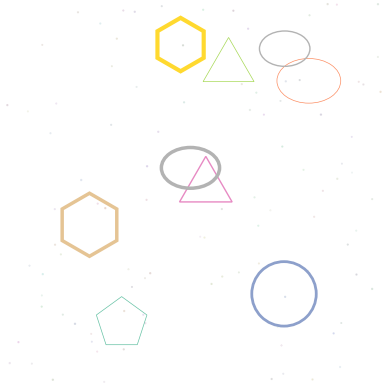[{"shape": "pentagon", "thickness": 0.5, "radius": 0.35, "center": [0.316, 0.161]}, {"shape": "oval", "thickness": 0.5, "radius": 0.41, "center": [0.802, 0.79]}, {"shape": "circle", "thickness": 2, "radius": 0.42, "center": [0.738, 0.237]}, {"shape": "triangle", "thickness": 1, "radius": 0.39, "center": [0.535, 0.515]}, {"shape": "triangle", "thickness": 0.5, "radius": 0.38, "center": [0.594, 0.826]}, {"shape": "hexagon", "thickness": 3, "radius": 0.35, "center": [0.469, 0.884]}, {"shape": "hexagon", "thickness": 2.5, "radius": 0.41, "center": [0.232, 0.416]}, {"shape": "oval", "thickness": 1, "radius": 0.33, "center": [0.739, 0.874]}, {"shape": "oval", "thickness": 2.5, "radius": 0.38, "center": [0.495, 0.564]}]